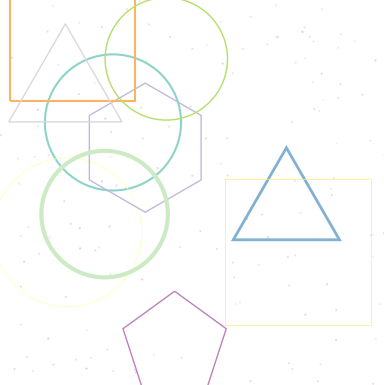[{"shape": "circle", "thickness": 1.5, "radius": 0.88, "center": [0.293, 0.682]}, {"shape": "circle", "thickness": 0.5, "radius": 0.97, "center": [0.175, 0.396]}, {"shape": "hexagon", "thickness": 1, "radius": 0.84, "center": [0.377, 0.616]}, {"shape": "triangle", "thickness": 2, "radius": 0.8, "center": [0.744, 0.457]}, {"shape": "square", "thickness": 1.5, "radius": 0.81, "center": [0.188, 0.9]}, {"shape": "circle", "thickness": 1, "radius": 0.79, "center": [0.432, 0.847]}, {"shape": "triangle", "thickness": 1, "radius": 0.85, "center": [0.17, 0.768]}, {"shape": "pentagon", "thickness": 1, "radius": 0.7, "center": [0.454, 0.103]}, {"shape": "circle", "thickness": 3, "radius": 0.82, "center": [0.272, 0.444]}, {"shape": "square", "thickness": 0.5, "radius": 0.95, "center": [0.774, 0.345]}]